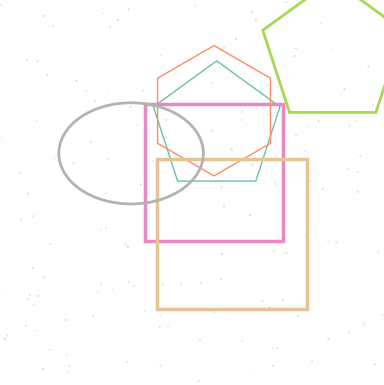[{"shape": "pentagon", "thickness": 1, "radius": 0.86, "center": [0.563, 0.669]}, {"shape": "hexagon", "thickness": 1, "radius": 0.85, "center": [0.556, 0.712]}, {"shape": "square", "thickness": 2.5, "radius": 0.89, "center": [0.555, 0.551]}, {"shape": "pentagon", "thickness": 2, "radius": 0.95, "center": [0.864, 0.863]}, {"shape": "square", "thickness": 2.5, "radius": 0.97, "center": [0.602, 0.392]}, {"shape": "oval", "thickness": 2, "radius": 0.94, "center": [0.341, 0.602]}]